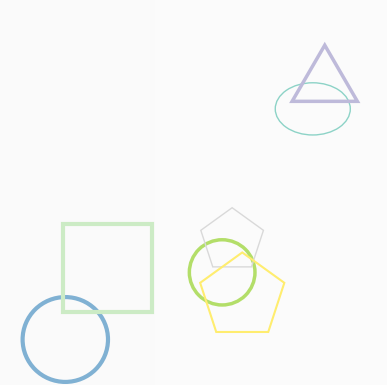[{"shape": "oval", "thickness": 1, "radius": 0.48, "center": [0.807, 0.717]}, {"shape": "triangle", "thickness": 2.5, "radius": 0.49, "center": [0.838, 0.785]}, {"shape": "circle", "thickness": 3, "radius": 0.55, "center": [0.169, 0.118]}, {"shape": "circle", "thickness": 2.5, "radius": 0.42, "center": [0.573, 0.293]}, {"shape": "pentagon", "thickness": 1, "radius": 0.42, "center": [0.599, 0.376]}, {"shape": "square", "thickness": 3, "radius": 0.57, "center": [0.277, 0.303]}, {"shape": "pentagon", "thickness": 1.5, "radius": 0.57, "center": [0.625, 0.23]}]